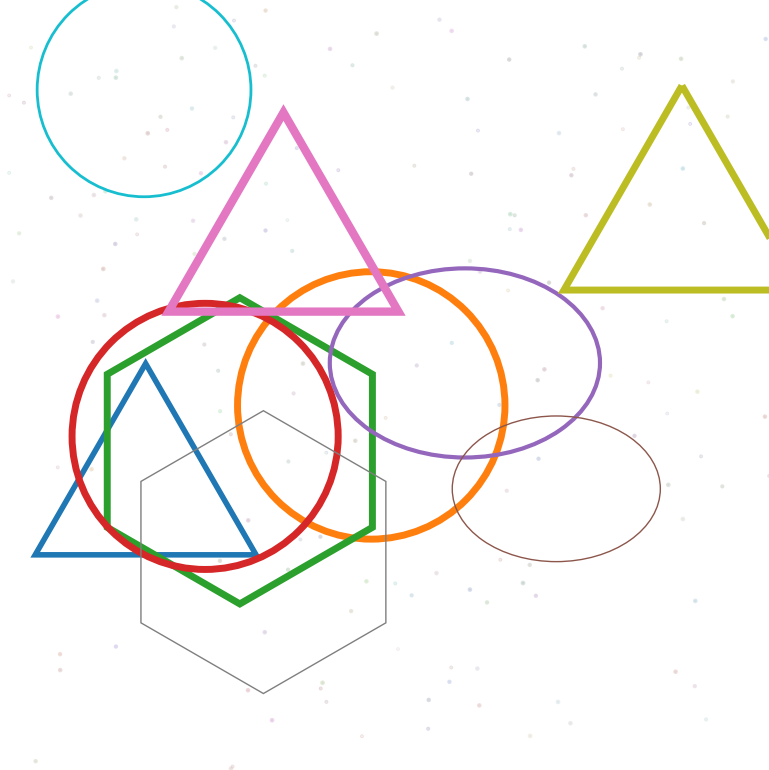[{"shape": "triangle", "thickness": 2, "radius": 0.83, "center": [0.189, 0.362]}, {"shape": "circle", "thickness": 2.5, "radius": 0.87, "center": [0.482, 0.473]}, {"shape": "hexagon", "thickness": 2.5, "radius": 0.99, "center": [0.311, 0.415]}, {"shape": "circle", "thickness": 2.5, "radius": 0.86, "center": [0.266, 0.433]}, {"shape": "oval", "thickness": 1.5, "radius": 0.88, "center": [0.604, 0.529]}, {"shape": "oval", "thickness": 0.5, "radius": 0.68, "center": [0.722, 0.365]}, {"shape": "triangle", "thickness": 3, "radius": 0.86, "center": [0.368, 0.681]}, {"shape": "hexagon", "thickness": 0.5, "radius": 0.92, "center": [0.342, 0.283]}, {"shape": "triangle", "thickness": 2.5, "radius": 0.88, "center": [0.886, 0.712]}, {"shape": "circle", "thickness": 1, "radius": 0.69, "center": [0.187, 0.883]}]